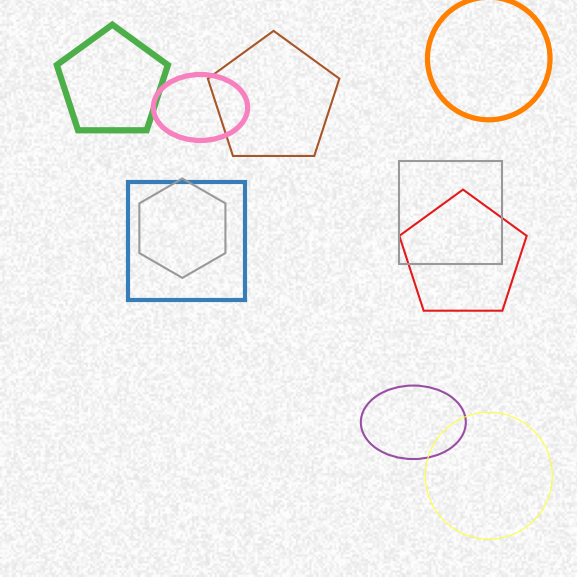[{"shape": "pentagon", "thickness": 1, "radius": 0.58, "center": [0.802, 0.555]}, {"shape": "square", "thickness": 2, "radius": 0.51, "center": [0.323, 0.581]}, {"shape": "pentagon", "thickness": 3, "radius": 0.51, "center": [0.195, 0.855]}, {"shape": "oval", "thickness": 1, "radius": 0.45, "center": [0.716, 0.268]}, {"shape": "circle", "thickness": 2.5, "radius": 0.53, "center": [0.846, 0.898]}, {"shape": "circle", "thickness": 0.5, "radius": 0.55, "center": [0.847, 0.175]}, {"shape": "pentagon", "thickness": 1, "radius": 0.6, "center": [0.474, 0.826]}, {"shape": "oval", "thickness": 2.5, "radius": 0.41, "center": [0.347, 0.813]}, {"shape": "square", "thickness": 1, "radius": 0.45, "center": [0.78, 0.631]}, {"shape": "hexagon", "thickness": 1, "radius": 0.43, "center": [0.316, 0.604]}]